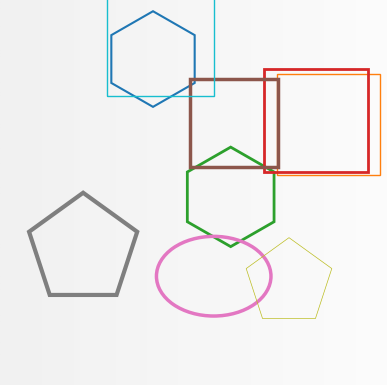[{"shape": "hexagon", "thickness": 1.5, "radius": 0.62, "center": [0.395, 0.847]}, {"shape": "square", "thickness": 1, "radius": 0.66, "center": [0.848, 0.677]}, {"shape": "hexagon", "thickness": 2, "radius": 0.65, "center": [0.595, 0.489]}, {"shape": "square", "thickness": 2, "radius": 0.67, "center": [0.815, 0.688]}, {"shape": "square", "thickness": 2.5, "radius": 0.57, "center": [0.604, 0.68]}, {"shape": "oval", "thickness": 2.5, "radius": 0.74, "center": [0.552, 0.283]}, {"shape": "pentagon", "thickness": 3, "radius": 0.73, "center": [0.215, 0.353]}, {"shape": "pentagon", "thickness": 0.5, "radius": 0.58, "center": [0.746, 0.267]}, {"shape": "square", "thickness": 1, "radius": 0.69, "center": [0.414, 0.889]}]